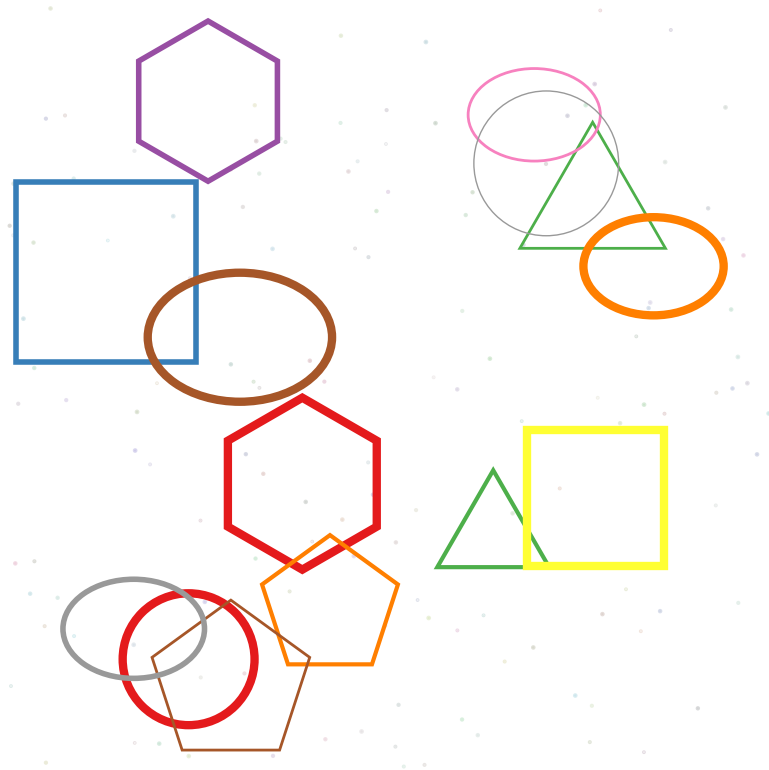[{"shape": "hexagon", "thickness": 3, "radius": 0.56, "center": [0.393, 0.372]}, {"shape": "circle", "thickness": 3, "radius": 0.43, "center": [0.245, 0.144]}, {"shape": "square", "thickness": 2, "radius": 0.59, "center": [0.138, 0.647]}, {"shape": "triangle", "thickness": 1.5, "radius": 0.42, "center": [0.641, 0.305]}, {"shape": "triangle", "thickness": 1, "radius": 0.55, "center": [0.77, 0.732]}, {"shape": "hexagon", "thickness": 2, "radius": 0.52, "center": [0.27, 0.869]}, {"shape": "pentagon", "thickness": 1.5, "radius": 0.46, "center": [0.429, 0.212]}, {"shape": "oval", "thickness": 3, "radius": 0.46, "center": [0.849, 0.654]}, {"shape": "square", "thickness": 3, "radius": 0.44, "center": [0.774, 0.353]}, {"shape": "pentagon", "thickness": 1, "radius": 0.54, "center": [0.3, 0.113]}, {"shape": "oval", "thickness": 3, "radius": 0.6, "center": [0.312, 0.562]}, {"shape": "oval", "thickness": 1, "radius": 0.43, "center": [0.694, 0.851]}, {"shape": "circle", "thickness": 0.5, "radius": 0.47, "center": [0.709, 0.788]}, {"shape": "oval", "thickness": 2, "radius": 0.46, "center": [0.174, 0.183]}]